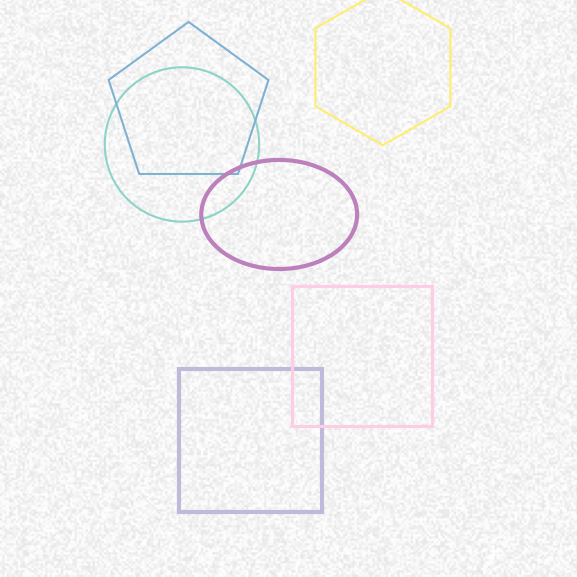[{"shape": "circle", "thickness": 1, "radius": 0.67, "center": [0.315, 0.749]}, {"shape": "square", "thickness": 2, "radius": 0.62, "center": [0.433, 0.236]}, {"shape": "pentagon", "thickness": 1, "radius": 0.73, "center": [0.327, 0.816]}, {"shape": "square", "thickness": 1.5, "radius": 0.61, "center": [0.627, 0.383]}, {"shape": "oval", "thickness": 2, "radius": 0.67, "center": [0.483, 0.628]}, {"shape": "hexagon", "thickness": 1, "radius": 0.67, "center": [0.663, 0.883]}]